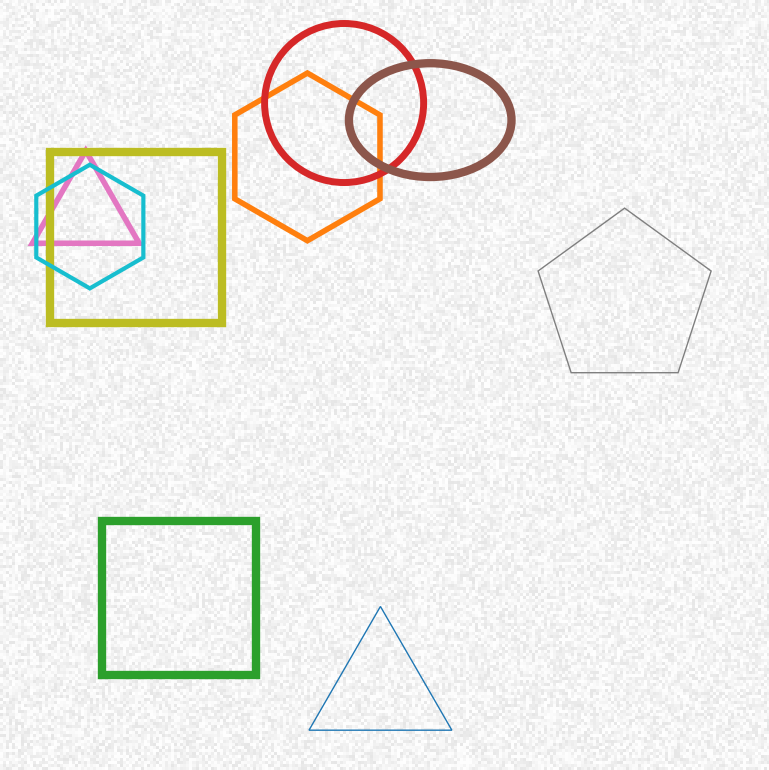[{"shape": "triangle", "thickness": 0.5, "radius": 0.54, "center": [0.494, 0.105]}, {"shape": "hexagon", "thickness": 2, "radius": 0.54, "center": [0.399, 0.796]}, {"shape": "square", "thickness": 3, "radius": 0.5, "center": [0.233, 0.223]}, {"shape": "circle", "thickness": 2.5, "radius": 0.52, "center": [0.447, 0.866]}, {"shape": "oval", "thickness": 3, "radius": 0.53, "center": [0.559, 0.844]}, {"shape": "triangle", "thickness": 2, "radius": 0.4, "center": [0.111, 0.724]}, {"shape": "pentagon", "thickness": 0.5, "radius": 0.59, "center": [0.811, 0.612]}, {"shape": "square", "thickness": 3, "radius": 0.56, "center": [0.177, 0.692]}, {"shape": "hexagon", "thickness": 1.5, "radius": 0.4, "center": [0.117, 0.706]}]